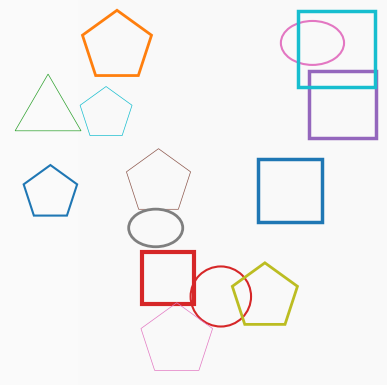[{"shape": "pentagon", "thickness": 1.5, "radius": 0.36, "center": [0.13, 0.499]}, {"shape": "square", "thickness": 2.5, "radius": 0.41, "center": [0.747, 0.505]}, {"shape": "pentagon", "thickness": 2, "radius": 0.47, "center": [0.302, 0.88]}, {"shape": "triangle", "thickness": 0.5, "radius": 0.49, "center": [0.124, 0.709]}, {"shape": "circle", "thickness": 1.5, "radius": 0.39, "center": [0.57, 0.23]}, {"shape": "square", "thickness": 3, "radius": 0.33, "center": [0.433, 0.278]}, {"shape": "square", "thickness": 2.5, "radius": 0.44, "center": [0.884, 0.728]}, {"shape": "pentagon", "thickness": 0.5, "radius": 0.44, "center": [0.409, 0.527]}, {"shape": "pentagon", "thickness": 0.5, "radius": 0.49, "center": [0.456, 0.117]}, {"shape": "oval", "thickness": 1.5, "radius": 0.41, "center": [0.806, 0.888]}, {"shape": "oval", "thickness": 2, "radius": 0.35, "center": [0.402, 0.408]}, {"shape": "pentagon", "thickness": 2, "radius": 0.44, "center": [0.684, 0.229]}, {"shape": "square", "thickness": 2.5, "radius": 0.49, "center": [0.869, 0.872]}, {"shape": "pentagon", "thickness": 0.5, "radius": 0.35, "center": [0.274, 0.705]}]